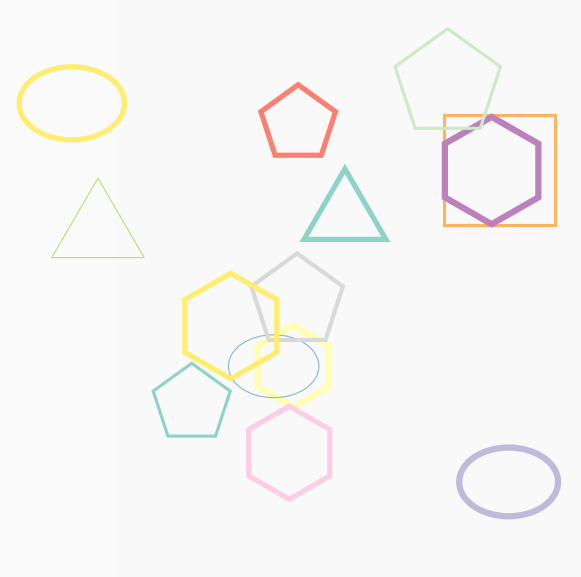[{"shape": "triangle", "thickness": 2.5, "radius": 0.41, "center": [0.593, 0.625]}, {"shape": "pentagon", "thickness": 1.5, "radius": 0.35, "center": [0.33, 0.3]}, {"shape": "hexagon", "thickness": 3, "radius": 0.35, "center": [0.504, 0.365]}, {"shape": "oval", "thickness": 3, "radius": 0.43, "center": [0.875, 0.165]}, {"shape": "pentagon", "thickness": 2.5, "radius": 0.34, "center": [0.513, 0.785]}, {"shape": "oval", "thickness": 0.5, "radius": 0.39, "center": [0.471, 0.365]}, {"shape": "square", "thickness": 1.5, "radius": 0.48, "center": [0.86, 0.705]}, {"shape": "triangle", "thickness": 0.5, "radius": 0.46, "center": [0.169, 0.599]}, {"shape": "hexagon", "thickness": 2.5, "radius": 0.4, "center": [0.498, 0.215]}, {"shape": "pentagon", "thickness": 2, "radius": 0.41, "center": [0.511, 0.477]}, {"shape": "hexagon", "thickness": 3, "radius": 0.46, "center": [0.846, 0.704]}, {"shape": "pentagon", "thickness": 1.5, "radius": 0.48, "center": [0.77, 0.854]}, {"shape": "hexagon", "thickness": 2.5, "radius": 0.46, "center": [0.397, 0.435]}, {"shape": "oval", "thickness": 2.5, "radius": 0.45, "center": [0.124, 0.82]}]